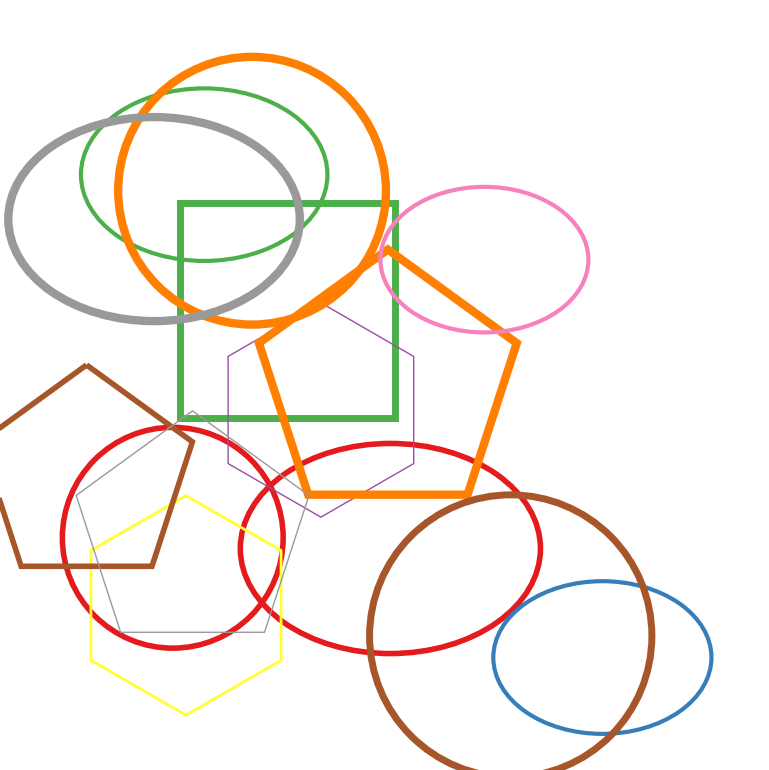[{"shape": "oval", "thickness": 2, "radius": 0.97, "center": [0.507, 0.288]}, {"shape": "circle", "thickness": 2, "radius": 0.72, "center": [0.224, 0.302]}, {"shape": "oval", "thickness": 1.5, "radius": 0.71, "center": [0.782, 0.146]}, {"shape": "square", "thickness": 2.5, "radius": 0.7, "center": [0.374, 0.597]}, {"shape": "oval", "thickness": 1.5, "radius": 0.8, "center": [0.265, 0.773]}, {"shape": "hexagon", "thickness": 0.5, "radius": 0.7, "center": [0.417, 0.468]}, {"shape": "pentagon", "thickness": 3, "radius": 0.88, "center": [0.504, 0.5]}, {"shape": "circle", "thickness": 3, "radius": 0.87, "center": [0.327, 0.752]}, {"shape": "hexagon", "thickness": 1, "radius": 0.71, "center": [0.242, 0.214]}, {"shape": "pentagon", "thickness": 2, "radius": 0.72, "center": [0.112, 0.382]}, {"shape": "circle", "thickness": 2.5, "radius": 0.92, "center": [0.663, 0.174]}, {"shape": "oval", "thickness": 1.5, "radius": 0.68, "center": [0.629, 0.663]}, {"shape": "pentagon", "thickness": 0.5, "radius": 0.79, "center": [0.25, 0.307]}, {"shape": "oval", "thickness": 3, "radius": 0.95, "center": [0.2, 0.715]}]